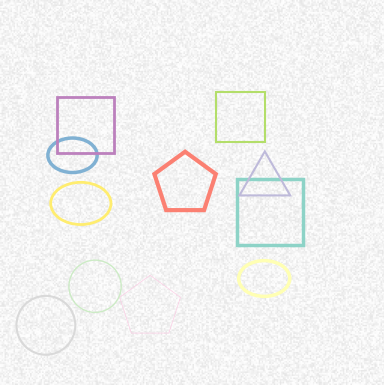[{"shape": "square", "thickness": 2.5, "radius": 0.43, "center": [0.701, 0.45]}, {"shape": "oval", "thickness": 2.5, "radius": 0.33, "center": [0.686, 0.277]}, {"shape": "triangle", "thickness": 1.5, "radius": 0.38, "center": [0.688, 0.53]}, {"shape": "pentagon", "thickness": 3, "radius": 0.42, "center": [0.481, 0.522]}, {"shape": "oval", "thickness": 2.5, "radius": 0.32, "center": [0.188, 0.597]}, {"shape": "square", "thickness": 1.5, "radius": 0.32, "center": [0.625, 0.697]}, {"shape": "pentagon", "thickness": 0.5, "radius": 0.42, "center": [0.39, 0.202]}, {"shape": "circle", "thickness": 1.5, "radius": 0.38, "center": [0.119, 0.155]}, {"shape": "square", "thickness": 2, "radius": 0.37, "center": [0.222, 0.675]}, {"shape": "circle", "thickness": 1, "radius": 0.34, "center": [0.247, 0.256]}, {"shape": "oval", "thickness": 2, "radius": 0.39, "center": [0.21, 0.472]}]